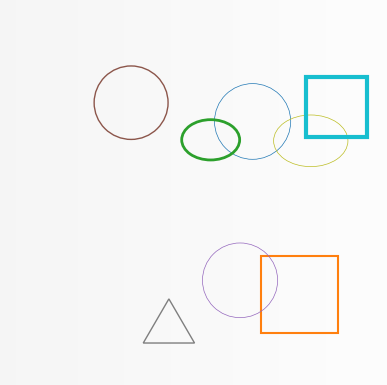[{"shape": "circle", "thickness": 0.5, "radius": 0.49, "center": [0.652, 0.685]}, {"shape": "square", "thickness": 1.5, "radius": 0.5, "center": [0.772, 0.235]}, {"shape": "oval", "thickness": 2, "radius": 0.37, "center": [0.544, 0.637]}, {"shape": "circle", "thickness": 0.5, "radius": 0.49, "center": [0.62, 0.272]}, {"shape": "circle", "thickness": 1, "radius": 0.48, "center": [0.338, 0.733]}, {"shape": "triangle", "thickness": 1, "radius": 0.38, "center": [0.436, 0.147]}, {"shape": "oval", "thickness": 0.5, "radius": 0.48, "center": [0.802, 0.634]}, {"shape": "square", "thickness": 3, "radius": 0.39, "center": [0.868, 0.722]}]